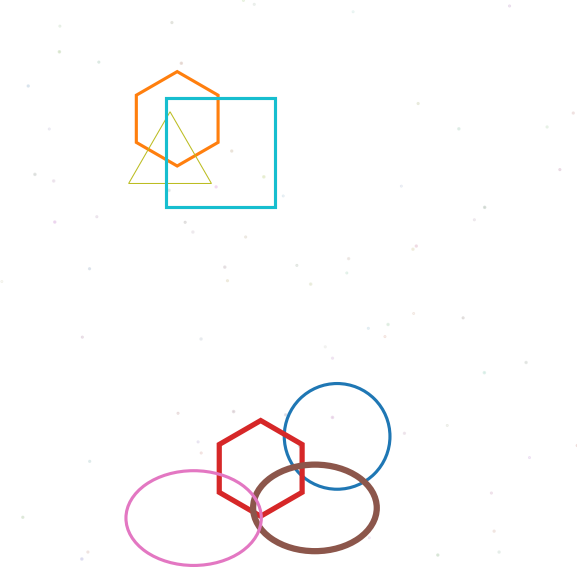[{"shape": "circle", "thickness": 1.5, "radius": 0.46, "center": [0.584, 0.243]}, {"shape": "hexagon", "thickness": 1.5, "radius": 0.41, "center": [0.307, 0.793]}, {"shape": "hexagon", "thickness": 2.5, "radius": 0.41, "center": [0.451, 0.188]}, {"shape": "oval", "thickness": 3, "radius": 0.54, "center": [0.545, 0.12]}, {"shape": "oval", "thickness": 1.5, "radius": 0.59, "center": [0.335, 0.102]}, {"shape": "triangle", "thickness": 0.5, "radius": 0.41, "center": [0.294, 0.723]}, {"shape": "square", "thickness": 1.5, "radius": 0.47, "center": [0.382, 0.735]}]